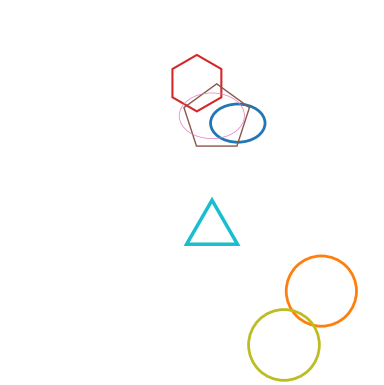[{"shape": "oval", "thickness": 2, "radius": 0.35, "center": [0.618, 0.68]}, {"shape": "circle", "thickness": 2, "radius": 0.46, "center": [0.835, 0.244]}, {"shape": "hexagon", "thickness": 1.5, "radius": 0.37, "center": [0.511, 0.784]}, {"shape": "pentagon", "thickness": 1, "radius": 0.45, "center": [0.563, 0.693]}, {"shape": "oval", "thickness": 0.5, "radius": 0.42, "center": [0.55, 0.699]}, {"shape": "circle", "thickness": 2, "radius": 0.46, "center": [0.738, 0.104]}, {"shape": "triangle", "thickness": 2.5, "radius": 0.38, "center": [0.551, 0.404]}]